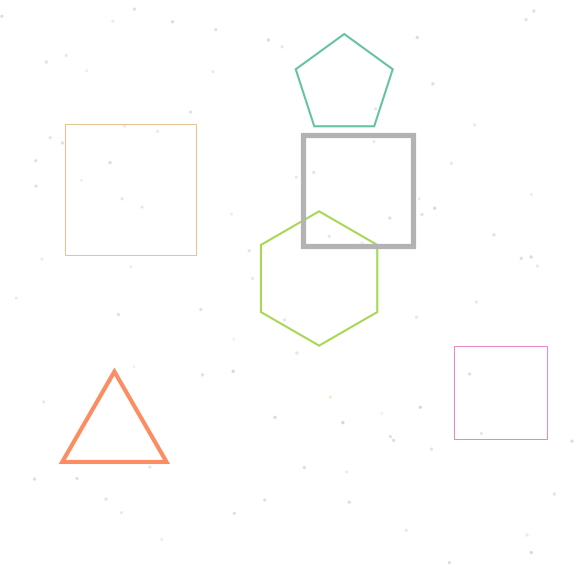[{"shape": "pentagon", "thickness": 1, "radius": 0.44, "center": [0.596, 0.852]}, {"shape": "triangle", "thickness": 2, "radius": 0.52, "center": [0.198, 0.251]}, {"shape": "square", "thickness": 0.5, "radius": 0.4, "center": [0.866, 0.32]}, {"shape": "hexagon", "thickness": 1, "radius": 0.58, "center": [0.553, 0.517]}, {"shape": "square", "thickness": 0.5, "radius": 0.57, "center": [0.225, 0.671]}, {"shape": "square", "thickness": 2.5, "radius": 0.48, "center": [0.62, 0.669]}]